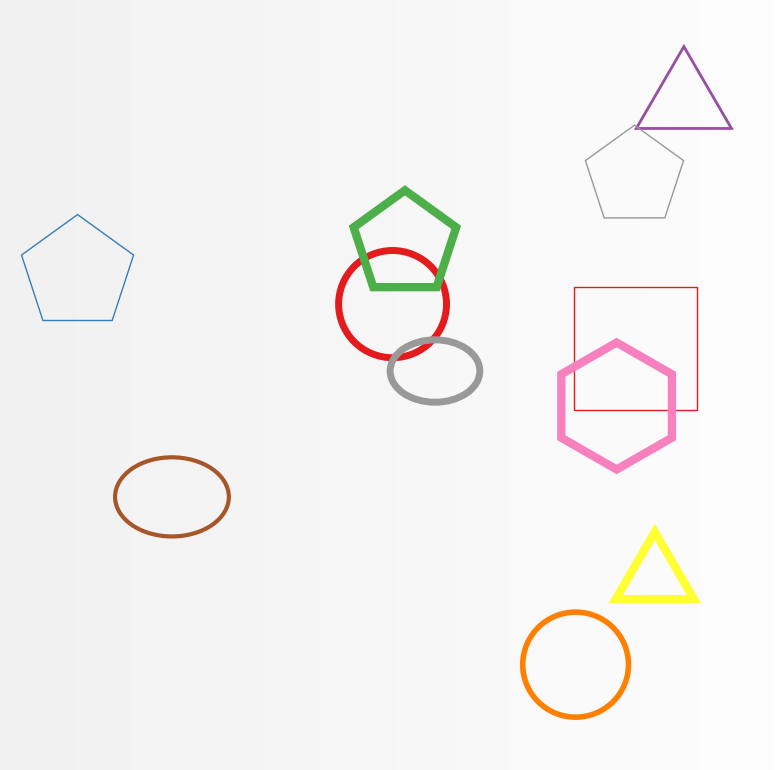[{"shape": "square", "thickness": 0.5, "radius": 0.4, "center": [0.82, 0.548]}, {"shape": "circle", "thickness": 2.5, "radius": 0.35, "center": [0.507, 0.605]}, {"shape": "pentagon", "thickness": 0.5, "radius": 0.38, "center": [0.1, 0.645]}, {"shape": "pentagon", "thickness": 3, "radius": 0.35, "center": [0.522, 0.683]}, {"shape": "triangle", "thickness": 1, "radius": 0.35, "center": [0.882, 0.869]}, {"shape": "circle", "thickness": 2, "radius": 0.34, "center": [0.743, 0.137]}, {"shape": "triangle", "thickness": 3, "radius": 0.29, "center": [0.845, 0.251]}, {"shape": "oval", "thickness": 1.5, "radius": 0.37, "center": [0.222, 0.355]}, {"shape": "hexagon", "thickness": 3, "radius": 0.41, "center": [0.796, 0.473]}, {"shape": "pentagon", "thickness": 0.5, "radius": 0.33, "center": [0.819, 0.771]}, {"shape": "oval", "thickness": 2.5, "radius": 0.29, "center": [0.561, 0.518]}]